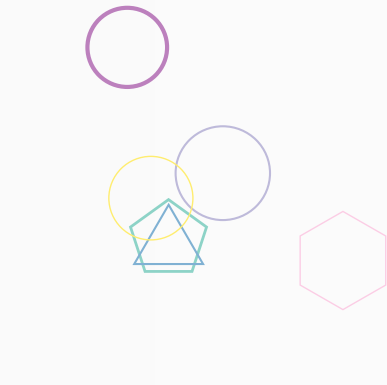[{"shape": "pentagon", "thickness": 2, "radius": 0.52, "center": [0.435, 0.378]}, {"shape": "circle", "thickness": 1.5, "radius": 0.61, "center": [0.575, 0.55]}, {"shape": "triangle", "thickness": 1.5, "radius": 0.51, "center": [0.435, 0.365]}, {"shape": "hexagon", "thickness": 1, "radius": 0.64, "center": [0.885, 0.323]}, {"shape": "circle", "thickness": 3, "radius": 0.51, "center": [0.328, 0.877]}, {"shape": "circle", "thickness": 1, "radius": 0.54, "center": [0.389, 0.485]}]